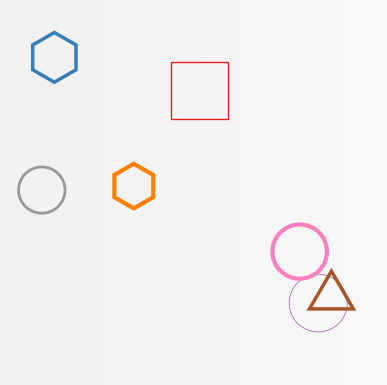[{"shape": "square", "thickness": 1, "radius": 0.37, "center": [0.516, 0.765]}, {"shape": "hexagon", "thickness": 2.5, "radius": 0.32, "center": [0.14, 0.851]}, {"shape": "circle", "thickness": 0.5, "radius": 0.37, "center": [0.821, 0.213]}, {"shape": "hexagon", "thickness": 3, "radius": 0.29, "center": [0.345, 0.517]}, {"shape": "triangle", "thickness": 2.5, "radius": 0.33, "center": [0.855, 0.23]}, {"shape": "circle", "thickness": 3, "radius": 0.35, "center": [0.773, 0.347]}, {"shape": "circle", "thickness": 2, "radius": 0.3, "center": [0.108, 0.506]}]